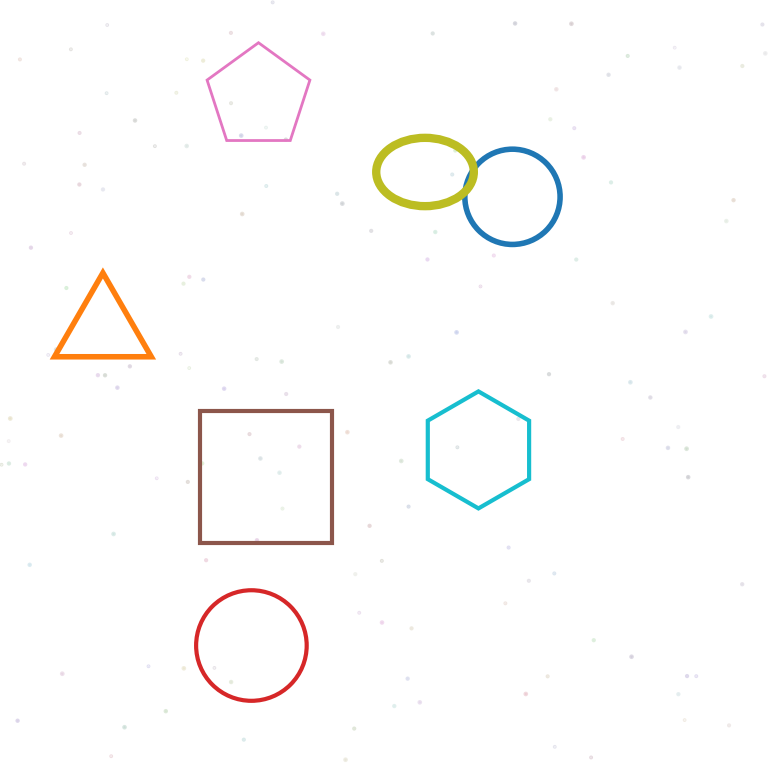[{"shape": "circle", "thickness": 2, "radius": 0.31, "center": [0.666, 0.744]}, {"shape": "triangle", "thickness": 2, "radius": 0.36, "center": [0.134, 0.573]}, {"shape": "circle", "thickness": 1.5, "radius": 0.36, "center": [0.326, 0.162]}, {"shape": "square", "thickness": 1.5, "radius": 0.43, "center": [0.346, 0.381]}, {"shape": "pentagon", "thickness": 1, "radius": 0.35, "center": [0.336, 0.874]}, {"shape": "oval", "thickness": 3, "radius": 0.32, "center": [0.552, 0.777]}, {"shape": "hexagon", "thickness": 1.5, "radius": 0.38, "center": [0.621, 0.416]}]